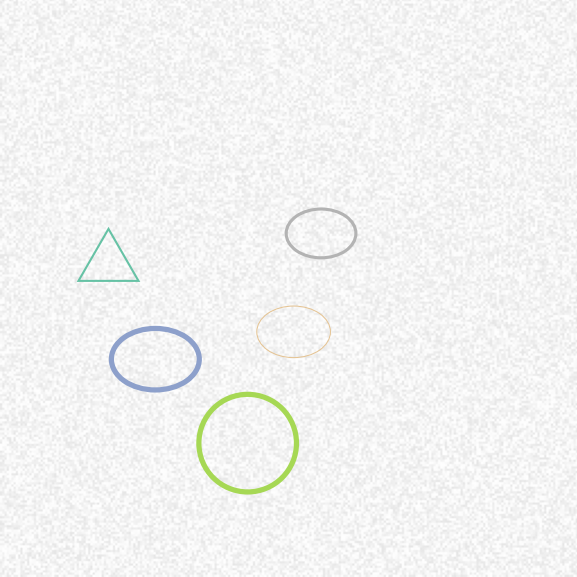[{"shape": "triangle", "thickness": 1, "radius": 0.3, "center": [0.188, 0.543]}, {"shape": "oval", "thickness": 2.5, "radius": 0.38, "center": [0.269, 0.377]}, {"shape": "circle", "thickness": 2.5, "radius": 0.42, "center": [0.429, 0.232]}, {"shape": "oval", "thickness": 0.5, "radius": 0.32, "center": [0.508, 0.425]}, {"shape": "oval", "thickness": 1.5, "radius": 0.3, "center": [0.556, 0.595]}]